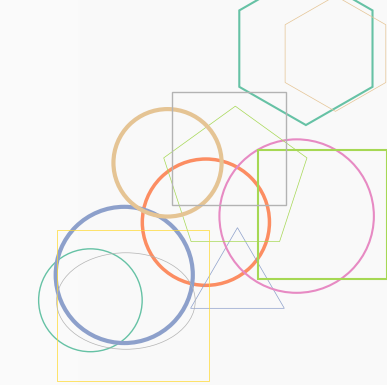[{"shape": "hexagon", "thickness": 1.5, "radius": 0.99, "center": [0.789, 0.874]}, {"shape": "circle", "thickness": 1, "radius": 0.67, "center": [0.233, 0.22]}, {"shape": "circle", "thickness": 2.5, "radius": 0.82, "center": [0.531, 0.423]}, {"shape": "circle", "thickness": 3, "radius": 0.88, "center": [0.321, 0.286]}, {"shape": "triangle", "thickness": 0.5, "radius": 0.7, "center": [0.613, 0.269]}, {"shape": "circle", "thickness": 1.5, "radius": 1.0, "center": [0.766, 0.439]}, {"shape": "pentagon", "thickness": 0.5, "radius": 0.97, "center": [0.607, 0.53]}, {"shape": "square", "thickness": 1.5, "radius": 0.84, "center": [0.832, 0.443]}, {"shape": "square", "thickness": 0.5, "radius": 0.98, "center": [0.343, 0.206]}, {"shape": "hexagon", "thickness": 0.5, "radius": 0.75, "center": [0.866, 0.861]}, {"shape": "circle", "thickness": 3, "radius": 0.7, "center": [0.432, 0.577]}, {"shape": "square", "thickness": 1, "radius": 0.73, "center": [0.59, 0.613]}, {"shape": "oval", "thickness": 0.5, "radius": 0.9, "center": [0.325, 0.218]}]